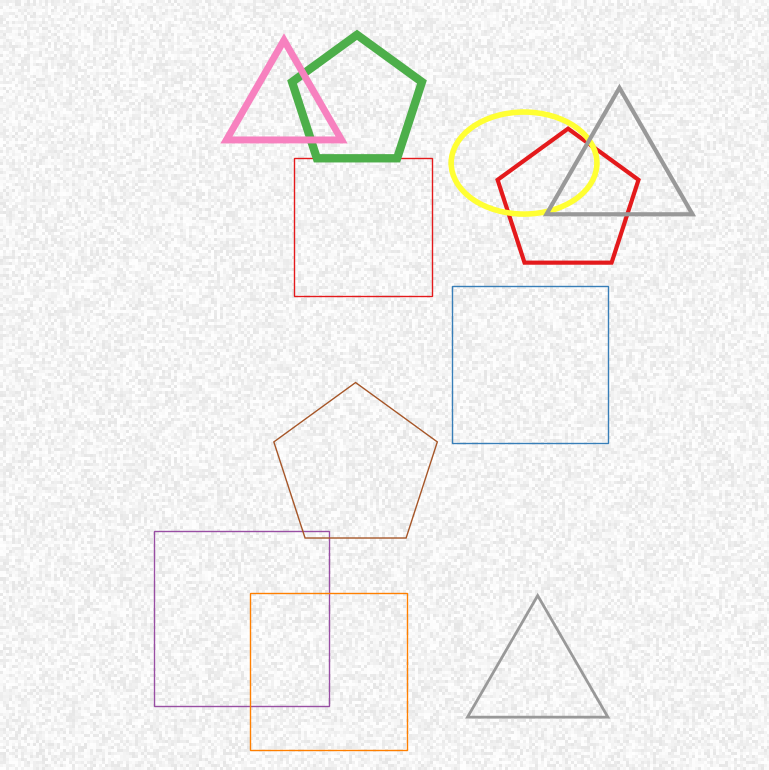[{"shape": "square", "thickness": 0.5, "radius": 0.45, "center": [0.472, 0.705]}, {"shape": "pentagon", "thickness": 1.5, "radius": 0.48, "center": [0.738, 0.737]}, {"shape": "square", "thickness": 0.5, "radius": 0.51, "center": [0.688, 0.527]}, {"shape": "pentagon", "thickness": 3, "radius": 0.44, "center": [0.464, 0.866]}, {"shape": "square", "thickness": 0.5, "radius": 0.57, "center": [0.314, 0.196]}, {"shape": "square", "thickness": 0.5, "radius": 0.51, "center": [0.427, 0.128]}, {"shape": "oval", "thickness": 2, "radius": 0.47, "center": [0.681, 0.788]}, {"shape": "pentagon", "thickness": 0.5, "radius": 0.56, "center": [0.462, 0.392]}, {"shape": "triangle", "thickness": 2.5, "radius": 0.43, "center": [0.369, 0.861]}, {"shape": "triangle", "thickness": 1.5, "radius": 0.55, "center": [0.804, 0.776]}, {"shape": "triangle", "thickness": 1, "radius": 0.53, "center": [0.698, 0.121]}]